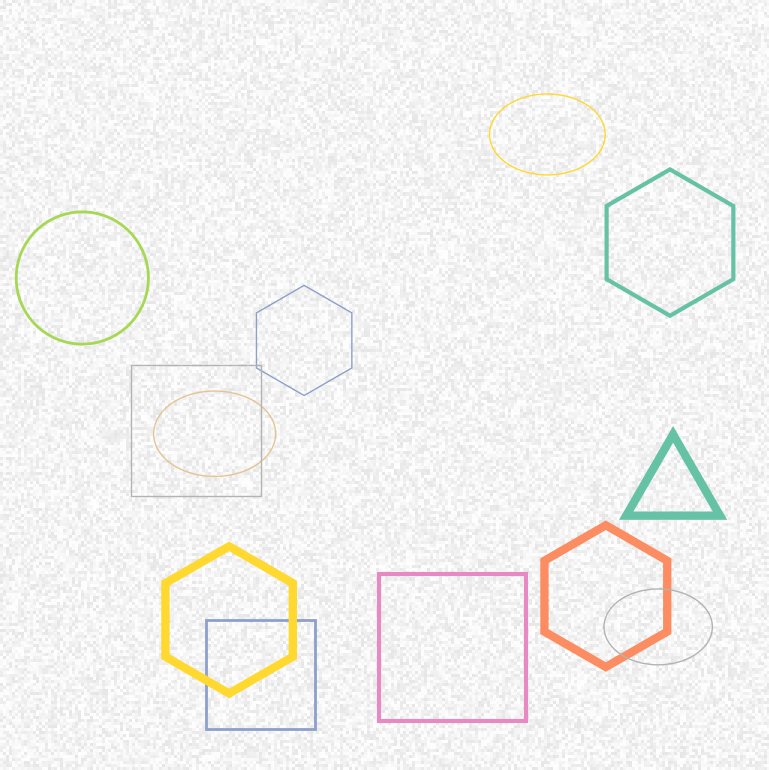[{"shape": "triangle", "thickness": 3, "radius": 0.35, "center": [0.874, 0.365]}, {"shape": "hexagon", "thickness": 1.5, "radius": 0.48, "center": [0.87, 0.685]}, {"shape": "hexagon", "thickness": 3, "radius": 0.46, "center": [0.787, 0.226]}, {"shape": "hexagon", "thickness": 0.5, "radius": 0.36, "center": [0.395, 0.558]}, {"shape": "square", "thickness": 1, "radius": 0.35, "center": [0.338, 0.124]}, {"shape": "square", "thickness": 1.5, "radius": 0.48, "center": [0.588, 0.159]}, {"shape": "circle", "thickness": 1, "radius": 0.43, "center": [0.107, 0.639]}, {"shape": "hexagon", "thickness": 3, "radius": 0.48, "center": [0.298, 0.195]}, {"shape": "oval", "thickness": 0.5, "radius": 0.38, "center": [0.711, 0.825]}, {"shape": "oval", "thickness": 0.5, "radius": 0.4, "center": [0.279, 0.437]}, {"shape": "square", "thickness": 0.5, "radius": 0.42, "center": [0.255, 0.441]}, {"shape": "oval", "thickness": 0.5, "radius": 0.35, "center": [0.855, 0.186]}]